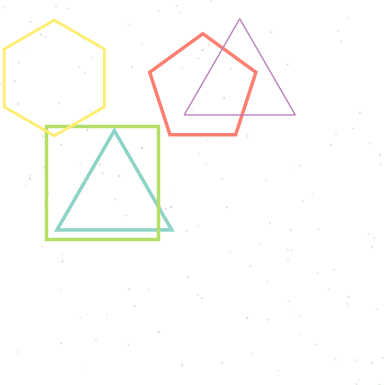[{"shape": "triangle", "thickness": 2.5, "radius": 0.86, "center": [0.297, 0.489]}, {"shape": "pentagon", "thickness": 2.5, "radius": 0.73, "center": [0.527, 0.767]}, {"shape": "square", "thickness": 2.5, "radius": 0.73, "center": [0.265, 0.526]}, {"shape": "triangle", "thickness": 1, "radius": 0.83, "center": [0.623, 0.785]}, {"shape": "hexagon", "thickness": 2, "radius": 0.75, "center": [0.141, 0.797]}]